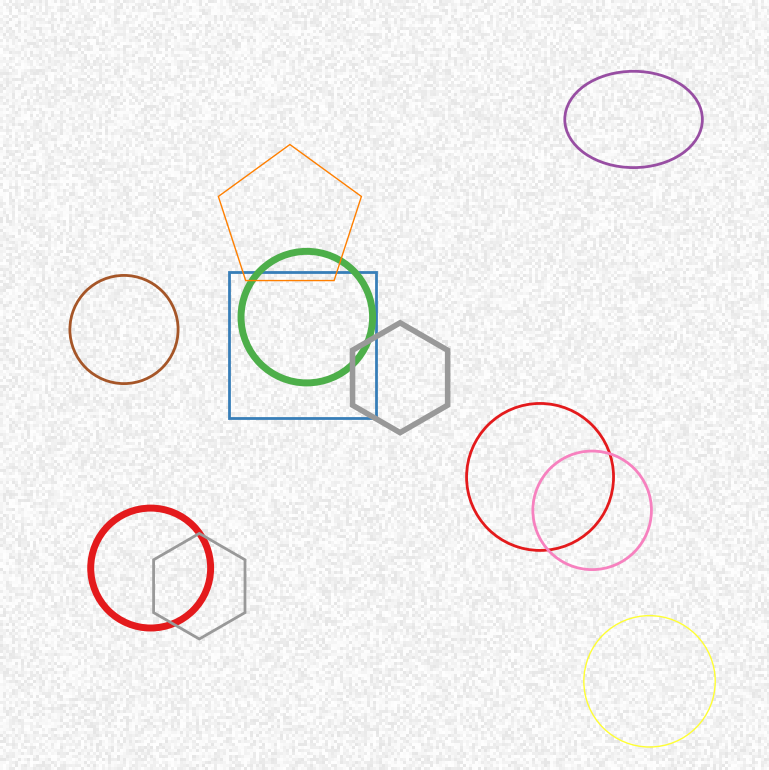[{"shape": "circle", "thickness": 2.5, "radius": 0.39, "center": [0.196, 0.262]}, {"shape": "circle", "thickness": 1, "radius": 0.48, "center": [0.701, 0.381]}, {"shape": "square", "thickness": 1, "radius": 0.47, "center": [0.393, 0.552]}, {"shape": "circle", "thickness": 2.5, "radius": 0.43, "center": [0.398, 0.588]}, {"shape": "oval", "thickness": 1, "radius": 0.45, "center": [0.823, 0.845]}, {"shape": "pentagon", "thickness": 0.5, "radius": 0.49, "center": [0.376, 0.715]}, {"shape": "circle", "thickness": 0.5, "radius": 0.43, "center": [0.844, 0.115]}, {"shape": "circle", "thickness": 1, "radius": 0.35, "center": [0.161, 0.572]}, {"shape": "circle", "thickness": 1, "radius": 0.38, "center": [0.769, 0.337]}, {"shape": "hexagon", "thickness": 2, "radius": 0.36, "center": [0.52, 0.509]}, {"shape": "hexagon", "thickness": 1, "radius": 0.34, "center": [0.259, 0.239]}]